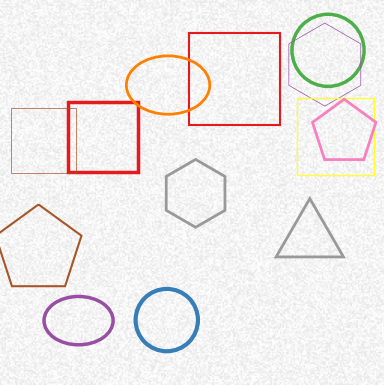[{"shape": "square", "thickness": 1.5, "radius": 0.6, "center": [0.609, 0.794]}, {"shape": "square", "thickness": 2.5, "radius": 0.46, "center": [0.268, 0.645]}, {"shape": "circle", "thickness": 3, "radius": 0.4, "center": [0.433, 0.169]}, {"shape": "circle", "thickness": 2.5, "radius": 0.47, "center": [0.852, 0.869]}, {"shape": "hexagon", "thickness": 0.5, "radius": 0.54, "center": [0.844, 0.832]}, {"shape": "oval", "thickness": 2.5, "radius": 0.45, "center": [0.204, 0.167]}, {"shape": "oval", "thickness": 2, "radius": 0.54, "center": [0.437, 0.779]}, {"shape": "square", "thickness": 1, "radius": 0.5, "center": [0.871, 0.646]}, {"shape": "square", "thickness": 0.5, "radius": 0.42, "center": [0.113, 0.635]}, {"shape": "pentagon", "thickness": 1.5, "radius": 0.59, "center": [0.1, 0.352]}, {"shape": "pentagon", "thickness": 2, "radius": 0.43, "center": [0.894, 0.656]}, {"shape": "triangle", "thickness": 2, "radius": 0.51, "center": [0.805, 0.383]}, {"shape": "hexagon", "thickness": 2, "radius": 0.44, "center": [0.508, 0.498]}]